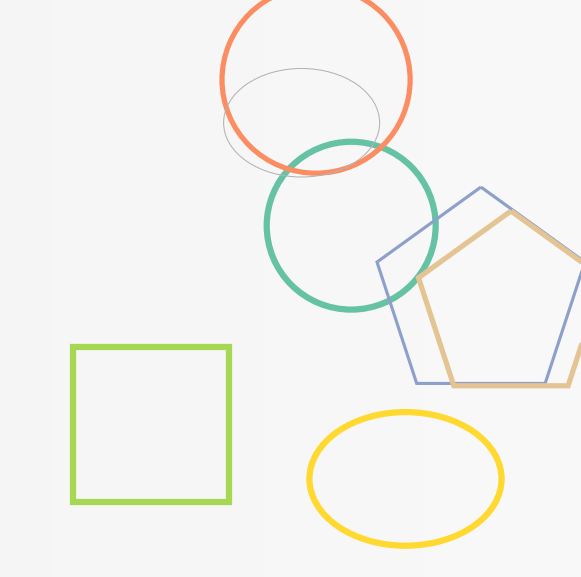[{"shape": "circle", "thickness": 3, "radius": 0.73, "center": [0.604, 0.608]}, {"shape": "circle", "thickness": 2.5, "radius": 0.81, "center": [0.544, 0.861]}, {"shape": "pentagon", "thickness": 1.5, "radius": 0.94, "center": [0.827, 0.487]}, {"shape": "square", "thickness": 3, "radius": 0.67, "center": [0.26, 0.264]}, {"shape": "oval", "thickness": 3, "radius": 0.83, "center": [0.698, 0.17]}, {"shape": "pentagon", "thickness": 2.5, "radius": 0.84, "center": [0.879, 0.466]}, {"shape": "oval", "thickness": 0.5, "radius": 0.67, "center": [0.519, 0.787]}]